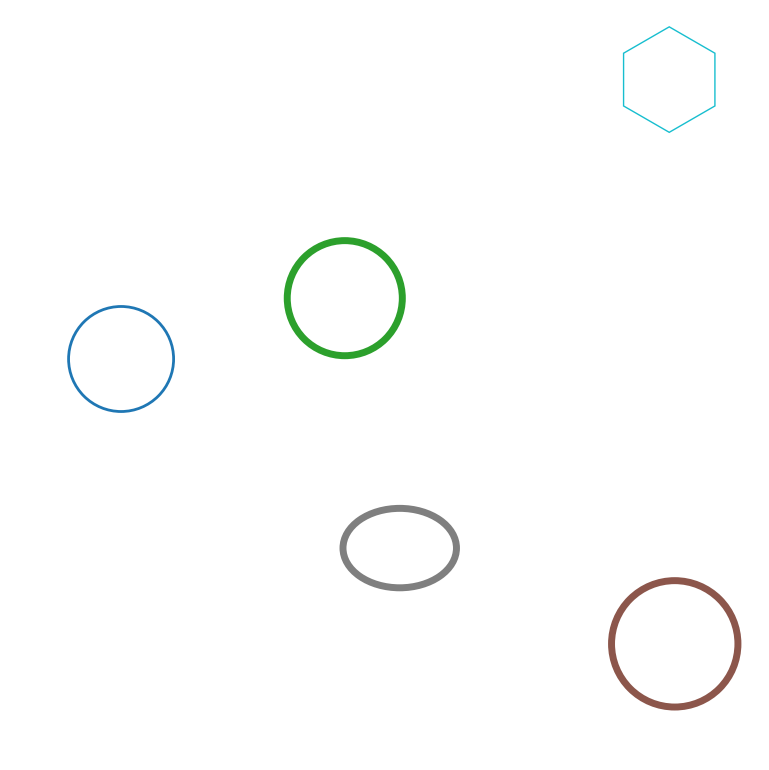[{"shape": "circle", "thickness": 1, "radius": 0.34, "center": [0.157, 0.534]}, {"shape": "circle", "thickness": 2.5, "radius": 0.37, "center": [0.448, 0.613]}, {"shape": "circle", "thickness": 2.5, "radius": 0.41, "center": [0.876, 0.164]}, {"shape": "oval", "thickness": 2.5, "radius": 0.37, "center": [0.519, 0.288]}, {"shape": "hexagon", "thickness": 0.5, "radius": 0.34, "center": [0.869, 0.897]}]